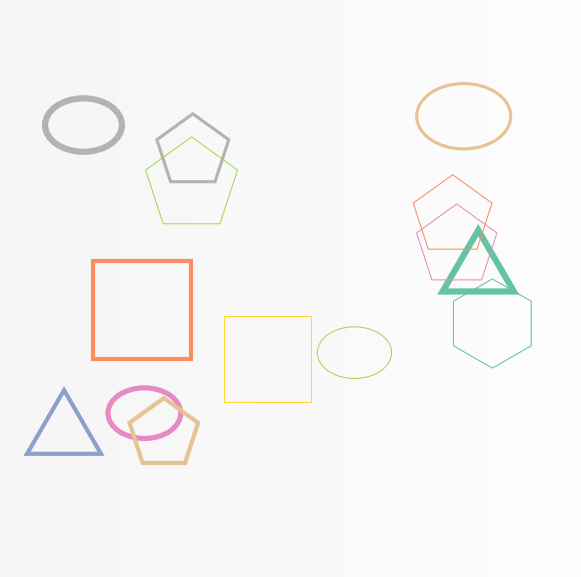[{"shape": "hexagon", "thickness": 0.5, "radius": 0.39, "center": [0.847, 0.439]}, {"shape": "triangle", "thickness": 3, "radius": 0.35, "center": [0.823, 0.53]}, {"shape": "square", "thickness": 2, "radius": 0.42, "center": [0.245, 0.462]}, {"shape": "pentagon", "thickness": 0.5, "radius": 0.36, "center": [0.779, 0.625]}, {"shape": "triangle", "thickness": 2, "radius": 0.37, "center": [0.11, 0.25]}, {"shape": "oval", "thickness": 2.5, "radius": 0.31, "center": [0.248, 0.284]}, {"shape": "pentagon", "thickness": 0.5, "radius": 0.36, "center": [0.786, 0.573]}, {"shape": "pentagon", "thickness": 0.5, "radius": 0.42, "center": [0.33, 0.679]}, {"shape": "oval", "thickness": 0.5, "radius": 0.32, "center": [0.61, 0.388]}, {"shape": "square", "thickness": 0.5, "radius": 0.37, "center": [0.461, 0.378]}, {"shape": "oval", "thickness": 1.5, "radius": 0.4, "center": [0.798, 0.798]}, {"shape": "pentagon", "thickness": 2, "radius": 0.31, "center": [0.282, 0.248]}, {"shape": "oval", "thickness": 3, "radius": 0.33, "center": [0.144, 0.783]}, {"shape": "pentagon", "thickness": 1.5, "radius": 0.33, "center": [0.332, 0.737]}]